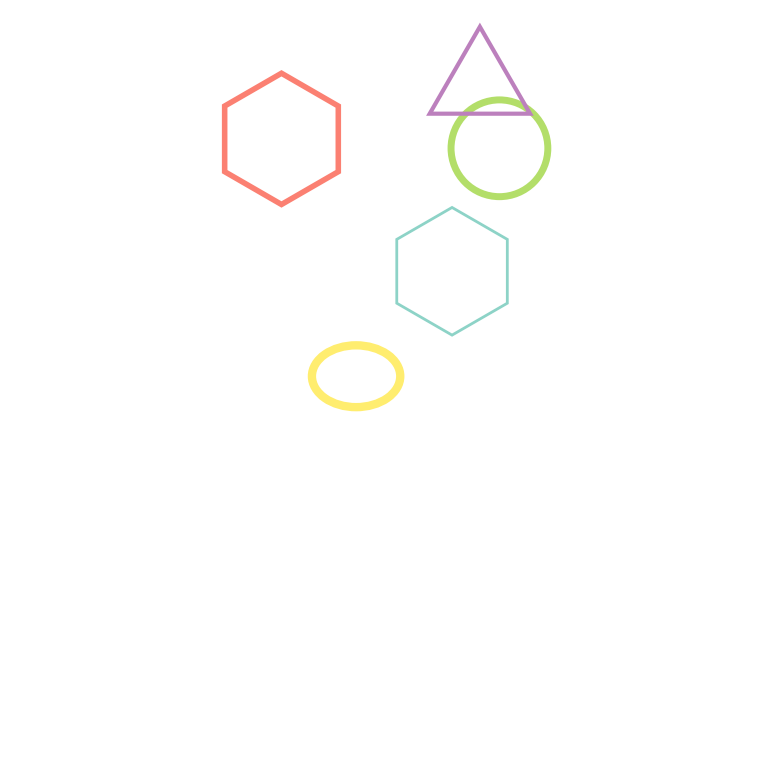[{"shape": "hexagon", "thickness": 1, "radius": 0.41, "center": [0.587, 0.648]}, {"shape": "hexagon", "thickness": 2, "radius": 0.43, "center": [0.366, 0.82]}, {"shape": "circle", "thickness": 2.5, "radius": 0.31, "center": [0.649, 0.807]}, {"shape": "triangle", "thickness": 1.5, "radius": 0.38, "center": [0.623, 0.89]}, {"shape": "oval", "thickness": 3, "radius": 0.29, "center": [0.462, 0.511]}]